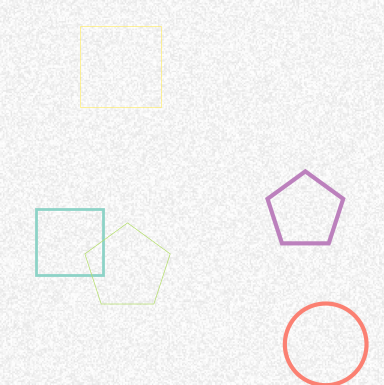[{"shape": "square", "thickness": 2, "radius": 0.43, "center": [0.18, 0.371]}, {"shape": "circle", "thickness": 3, "radius": 0.53, "center": [0.846, 0.106]}, {"shape": "pentagon", "thickness": 0.5, "radius": 0.58, "center": [0.331, 0.305]}, {"shape": "pentagon", "thickness": 3, "radius": 0.52, "center": [0.793, 0.452]}, {"shape": "square", "thickness": 0.5, "radius": 0.53, "center": [0.313, 0.827]}]